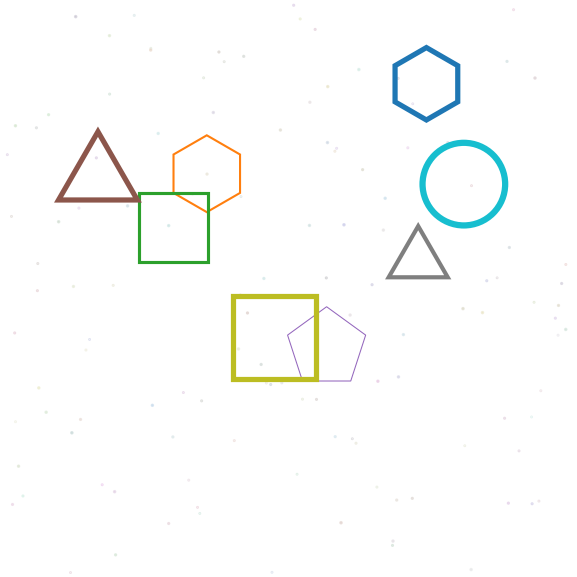[{"shape": "hexagon", "thickness": 2.5, "radius": 0.31, "center": [0.738, 0.854]}, {"shape": "hexagon", "thickness": 1, "radius": 0.33, "center": [0.358, 0.698]}, {"shape": "square", "thickness": 1.5, "radius": 0.3, "center": [0.3, 0.606]}, {"shape": "pentagon", "thickness": 0.5, "radius": 0.36, "center": [0.566, 0.397]}, {"shape": "triangle", "thickness": 2.5, "radius": 0.39, "center": [0.17, 0.692]}, {"shape": "triangle", "thickness": 2, "radius": 0.3, "center": [0.724, 0.549]}, {"shape": "square", "thickness": 2.5, "radius": 0.36, "center": [0.476, 0.415]}, {"shape": "circle", "thickness": 3, "radius": 0.36, "center": [0.803, 0.68]}]